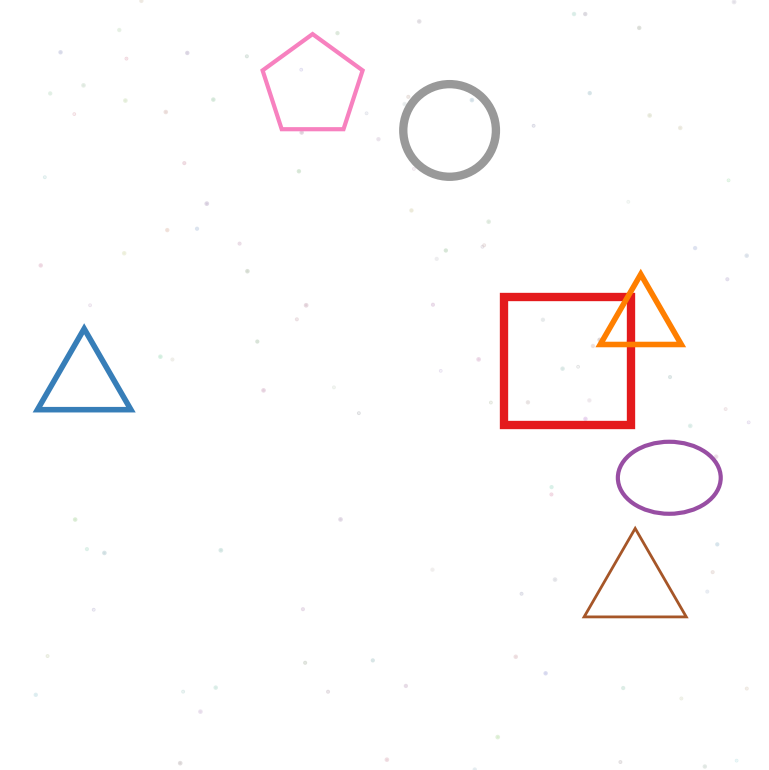[{"shape": "square", "thickness": 3, "radius": 0.41, "center": [0.737, 0.531]}, {"shape": "triangle", "thickness": 2, "radius": 0.35, "center": [0.109, 0.503]}, {"shape": "oval", "thickness": 1.5, "radius": 0.33, "center": [0.869, 0.38]}, {"shape": "triangle", "thickness": 2, "radius": 0.3, "center": [0.832, 0.583]}, {"shape": "triangle", "thickness": 1, "radius": 0.38, "center": [0.825, 0.237]}, {"shape": "pentagon", "thickness": 1.5, "radius": 0.34, "center": [0.406, 0.887]}, {"shape": "circle", "thickness": 3, "radius": 0.3, "center": [0.584, 0.831]}]